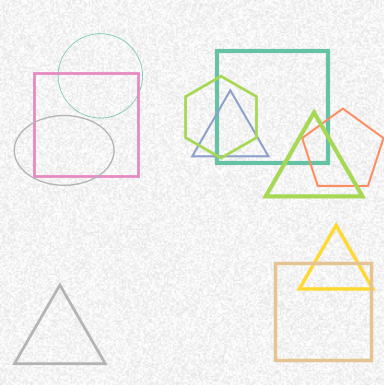[{"shape": "circle", "thickness": 0.5, "radius": 0.55, "center": [0.261, 0.803]}, {"shape": "square", "thickness": 3, "radius": 0.72, "center": [0.708, 0.722]}, {"shape": "pentagon", "thickness": 1.5, "radius": 0.56, "center": [0.891, 0.607]}, {"shape": "triangle", "thickness": 1.5, "radius": 0.57, "center": [0.598, 0.651]}, {"shape": "square", "thickness": 2, "radius": 0.67, "center": [0.224, 0.676]}, {"shape": "hexagon", "thickness": 2, "radius": 0.53, "center": [0.574, 0.696]}, {"shape": "triangle", "thickness": 3, "radius": 0.73, "center": [0.816, 0.563]}, {"shape": "triangle", "thickness": 2.5, "radius": 0.55, "center": [0.873, 0.305]}, {"shape": "square", "thickness": 2.5, "radius": 0.63, "center": [0.839, 0.19]}, {"shape": "oval", "thickness": 1, "radius": 0.65, "center": [0.167, 0.609]}, {"shape": "triangle", "thickness": 2, "radius": 0.68, "center": [0.156, 0.124]}]